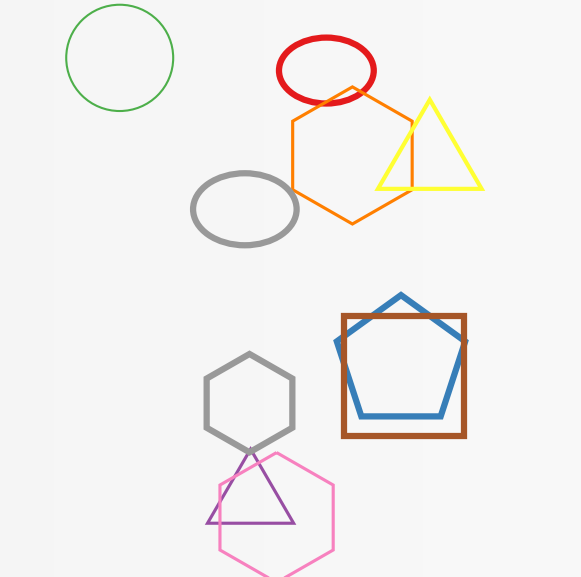[{"shape": "oval", "thickness": 3, "radius": 0.41, "center": [0.561, 0.877]}, {"shape": "pentagon", "thickness": 3, "radius": 0.58, "center": [0.69, 0.372]}, {"shape": "circle", "thickness": 1, "radius": 0.46, "center": [0.206, 0.899]}, {"shape": "triangle", "thickness": 1.5, "radius": 0.43, "center": [0.431, 0.136]}, {"shape": "hexagon", "thickness": 1.5, "radius": 0.59, "center": [0.606, 0.73]}, {"shape": "triangle", "thickness": 2, "radius": 0.51, "center": [0.739, 0.724]}, {"shape": "square", "thickness": 3, "radius": 0.52, "center": [0.695, 0.348]}, {"shape": "hexagon", "thickness": 1.5, "radius": 0.56, "center": [0.476, 0.103]}, {"shape": "oval", "thickness": 3, "radius": 0.45, "center": [0.421, 0.637]}, {"shape": "hexagon", "thickness": 3, "radius": 0.43, "center": [0.429, 0.301]}]